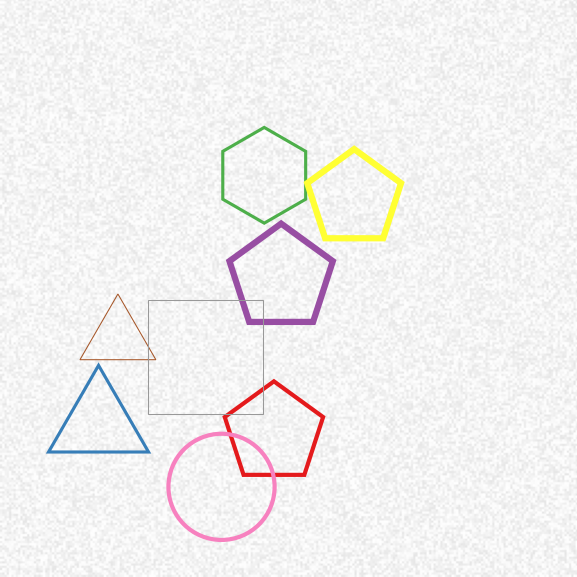[{"shape": "pentagon", "thickness": 2, "radius": 0.45, "center": [0.474, 0.249]}, {"shape": "triangle", "thickness": 1.5, "radius": 0.5, "center": [0.171, 0.266]}, {"shape": "hexagon", "thickness": 1.5, "radius": 0.41, "center": [0.458, 0.696]}, {"shape": "pentagon", "thickness": 3, "radius": 0.47, "center": [0.487, 0.518]}, {"shape": "pentagon", "thickness": 3, "radius": 0.43, "center": [0.613, 0.656]}, {"shape": "triangle", "thickness": 0.5, "radius": 0.38, "center": [0.204, 0.414]}, {"shape": "circle", "thickness": 2, "radius": 0.46, "center": [0.384, 0.156]}, {"shape": "square", "thickness": 0.5, "radius": 0.5, "center": [0.356, 0.381]}]